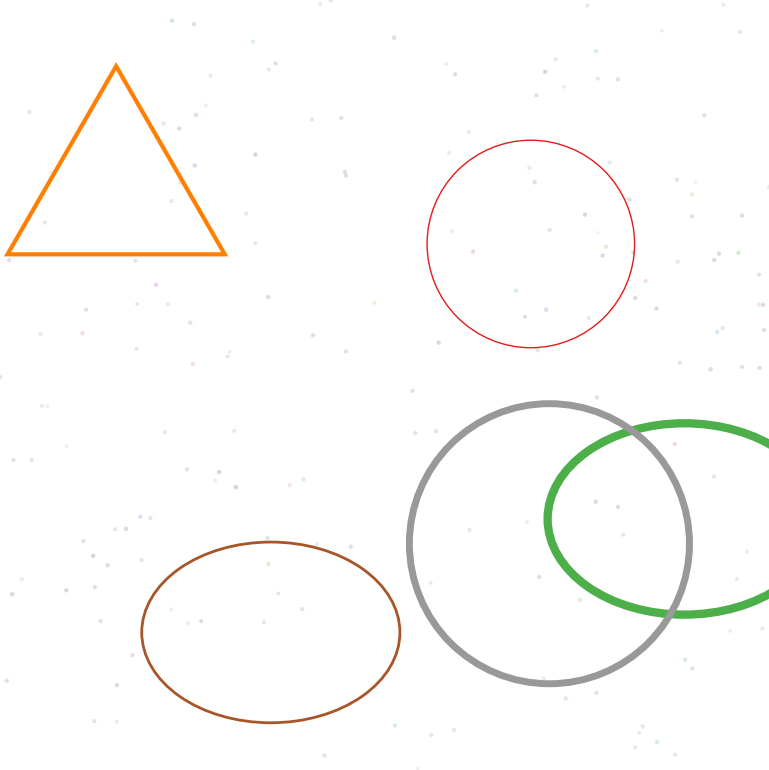[{"shape": "circle", "thickness": 0.5, "radius": 0.67, "center": [0.689, 0.683]}, {"shape": "oval", "thickness": 3, "radius": 0.89, "center": [0.889, 0.326]}, {"shape": "triangle", "thickness": 1.5, "radius": 0.81, "center": [0.151, 0.751]}, {"shape": "oval", "thickness": 1, "radius": 0.84, "center": [0.352, 0.179]}, {"shape": "circle", "thickness": 2.5, "radius": 0.91, "center": [0.714, 0.294]}]